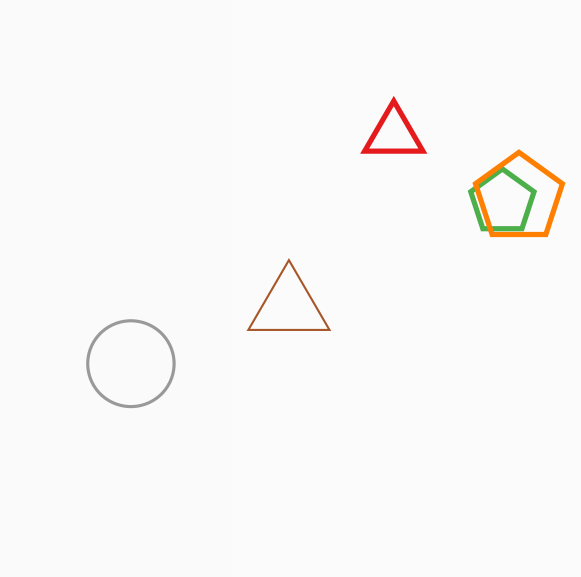[{"shape": "triangle", "thickness": 2.5, "radius": 0.29, "center": [0.677, 0.766]}, {"shape": "pentagon", "thickness": 2.5, "radius": 0.29, "center": [0.864, 0.649]}, {"shape": "pentagon", "thickness": 2.5, "radius": 0.39, "center": [0.893, 0.657]}, {"shape": "triangle", "thickness": 1, "radius": 0.4, "center": [0.497, 0.468]}, {"shape": "circle", "thickness": 1.5, "radius": 0.37, "center": [0.225, 0.369]}]